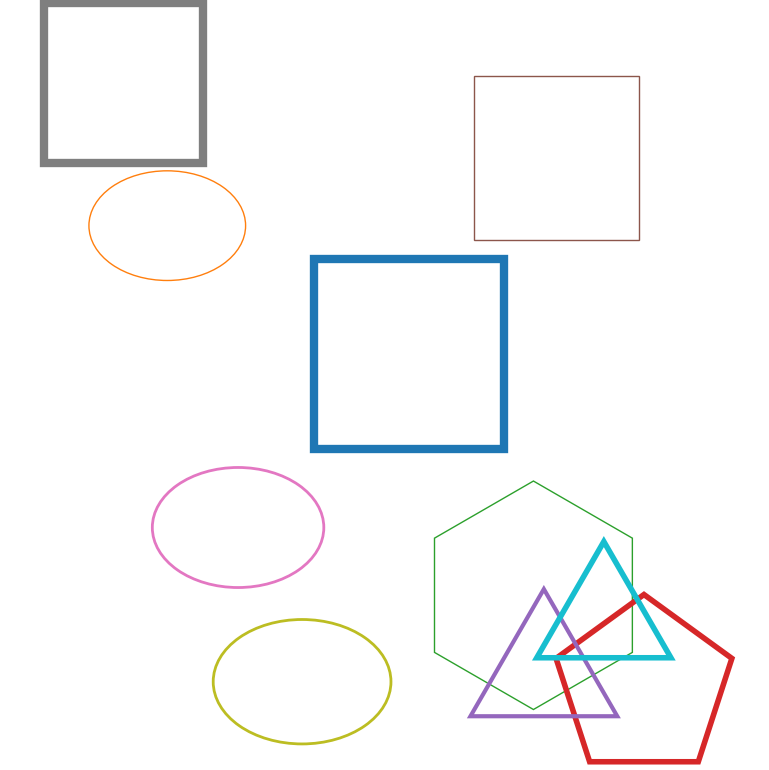[{"shape": "square", "thickness": 3, "radius": 0.62, "center": [0.532, 0.54]}, {"shape": "oval", "thickness": 0.5, "radius": 0.51, "center": [0.217, 0.707]}, {"shape": "hexagon", "thickness": 0.5, "radius": 0.74, "center": [0.693, 0.227]}, {"shape": "pentagon", "thickness": 2, "radius": 0.6, "center": [0.836, 0.108]}, {"shape": "triangle", "thickness": 1.5, "radius": 0.55, "center": [0.706, 0.125]}, {"shape": "square", "thickness": 0.5, "radius": 0.53, "center": [0.723, 0.795]}, {"shape": "oval", "thickness": 1, "radius": 0.56, "center": [0.309, 0.315]}, {"shape": "square", "thickness": 3, "radius": 0.52, "center": [0.16, 0.892]}, {"shape": "oval", "thickness": 1, "radius": 0.58, "center": [0.392, 0.115]}, {"shape": "triangle", "thickness": 2, "radius": 0.5, "center": [0.784, 0.196]}]